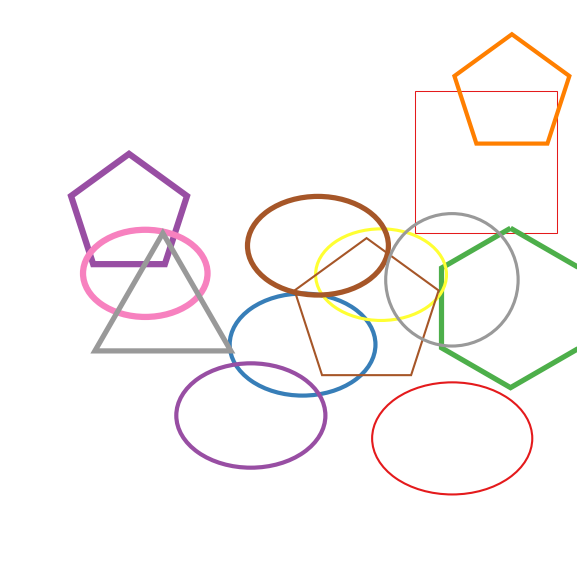[{"shape": "square", "thickness": 0.5, "radius": 0.61, "center": [0.842, 0.718]}, {"shape": "oval", "thickness": 1, "radius": 0.69, "center": [0.783, 0.24]}, {"shape": "oval", "thickness": 2, "radius": 0.63, "center": [0.524, 0.402]}, {"shape": "hexagon", "thickness": 2.5, "radius": 0.69, "center": [0.884, 0.466]}, {"shape": "oval", "thickness": 2, "radius": 0.65, "center": [0.434, 0.28]}, {"shape": "pentagon", "thickness": 3, "radius": 0.53, "center": [0.223, 0.627]}, {"shape": "pentagon", "thickness": 2, "radius": 0.52, "center": [0.886, 0.835]}, {"shape": "oval", "thickness": 1.5, "radius": 0.57, "center": [0.66, 0.524]}, {"shape": "pentagon", "thickness": 1, "radius": 0.66, "center": [0.635, 0.456]}, {"shape": "oval", "thickness": 2.5, "radius": 0.61, "center": [0.551, 0.574]}, {"shape": "oval", "thickness": 3, "radius": 0.54, "center": [0.252, 0.526]}, {"shape": "circle", "thickness": 1.5, "radius": 0.57, "center": [0.783, 0.515]}, {"shape": "triangle", "thickness": 2.5, "radius": 0.68, "center": [0.282, 0.459]}]